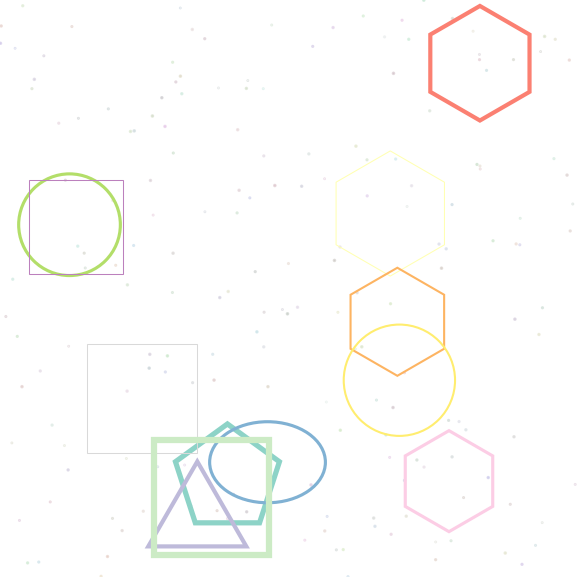[{"shape": "pentagon", "thickness": 2.5, "radius": 0.47, "center": [0.394, 0.17]}, {"shape": "hexagon", "thickness": 0.5, "radius": 0.54, "center": [0.676, 0.629]}, {"shape": "triangle", "thickness": 2, "radius": 0.49, "center": [0.342, 0.102]}, {"shape": "hexagon", "thickness": 2, "radius": 0.5, "center": [0.831, 0.89]}, {"shape": "oval", "thickness": 1.5, "radius": 0.5, "center": [0.463, 0.199]}, {"shape": "hexagon", "thickness": 1, "radius": 0.47, "center": [0.688, 0.442]}, {"shape": "circle", "thickness": 1.5, "radius": 0.44, "center": [0.12, 0.61]}, {"shape": "hexagon", "thickness": 1.5, "radius": 0.44, "center": [0.777, 0.166]}, {"shape": "square", "thickness": 0.5, "radius": 0.47, "center": [0.246, 0.309]}, {"shape": "square", "thickness": 0.5, "radius": 0.41, "center": [0.132, 0.606]}, {"shape": "square", "thickness": 3, "radius": 0.5, "center": [0.366, 0.138]}, {"shape": "circle", "thickness": 1, "radius": 0.48, "center": [0.692, 0.341]}]